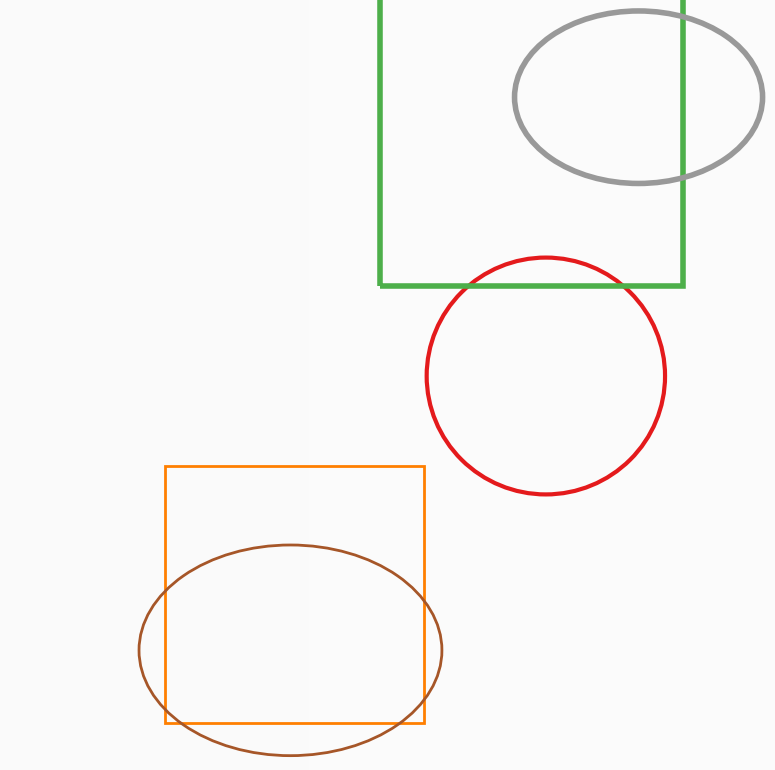[{"shape": "circle", "thickness": 1.5, "radius": 0.77, "center": [0.704, 0.512]}, {"shape": "square", "thickness": 2, "radius": 0.98, "center": [0.686, 0.824]}, {"shape": "square", "thickness": 1, "radius": 0.83, "center": [0.38, 0.228]}, {"shape": "oval", "thickness": 1, "radius": 0.98, "center": [0.375, 0.155]}, {"shape": "oval", "thickness": 2, "radius": 0.8, "center": [0.824, 0.874]}]